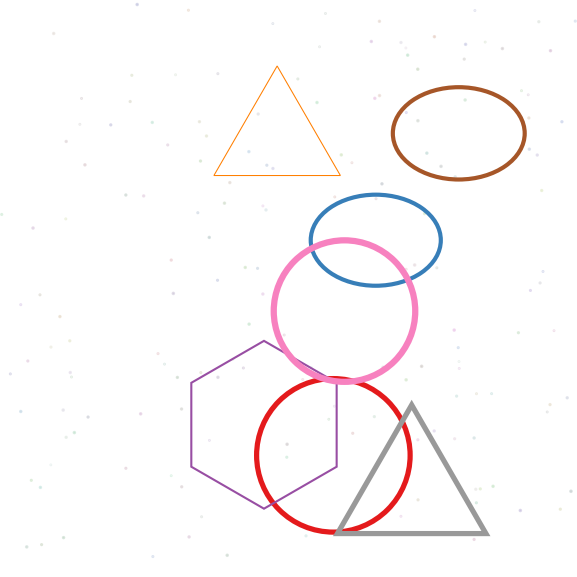[{"shape": "circle", "thickness": 2.5, "radius": 0.66, "center": [0.577, 0.211]}, {"shape": "oval", "thickness": 2, "radius": 0.56, "center": [0.651, 0.583]}, {"shape": "hexagon", "thickness": 1, "radius": 0.73, "center": [0.457, 0.264]}, {"shape": "triangle", "thickness": 0.5, "radius": 0.63, "center": [0.48, 0.758]}, {"shape": "oval", "thickness": 2, "radius": 0.57, "center": [0.794, 0.768]}, {"shape": "circle", "thickness": 3, "radius": 0.61, "center": [0.597, 0.46]}, {"shape": "triangle", "thickness": 2.5, "radius": 0.74, "center": [0.713, 0.149]}]